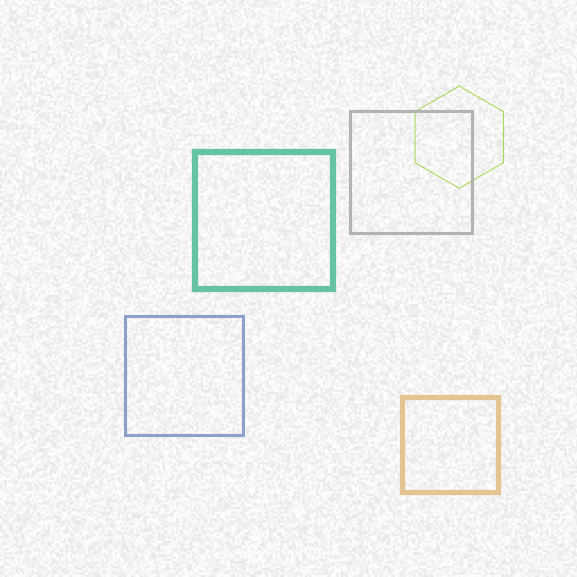[{"shape": "square", "thickness": 3, "radius": 0.6, "center": [0.458, 0.618]}, {"shape": "square", "thickness": 1.5, "radius": 0.51, "center": [0.318, 0.349]}, {"shape": "hexagon", "thickness": 0.5, "radius": 0.44, "center": [0.795, 0.762]}, {"shape": "square", "thickness": 2.5, "radius": 0.41, "center": [0.779, 0.229]}, {"shape": "square", "thickness": 1.5, "radius": 0.53, "center": [0.712, 0.701]}]